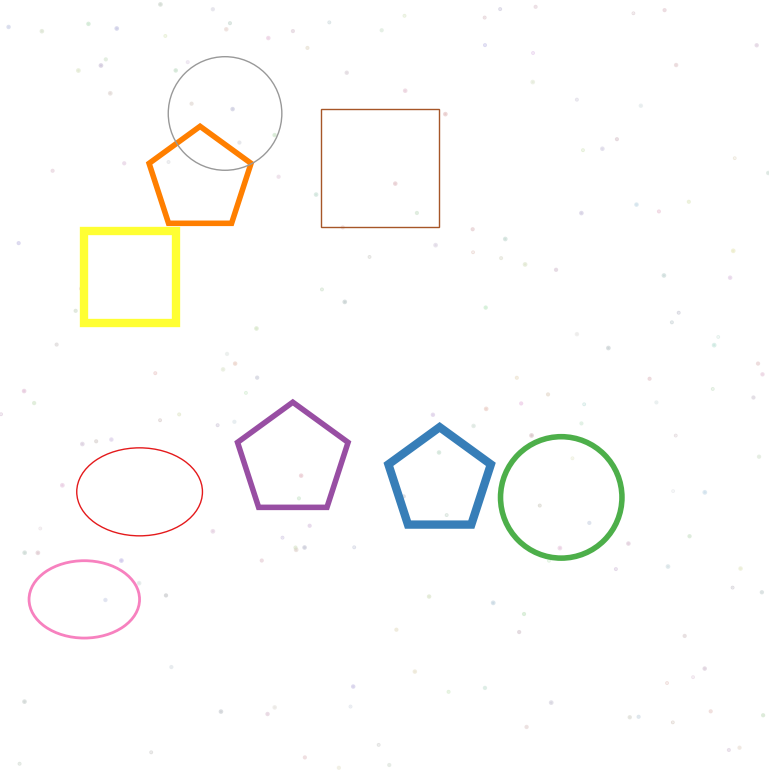[{"shape": "oval", "thickness": 0.5, "radius": 0.41, "center": [0.181, 0.361]}, {"shape": "pentagon", "thickness": 3, "radius": 0.35, "center": [0.571, 0.375]}, {"shape": "circle", "thickness": 2, "radius": 0.39, "center": [0.729, 0.354]}, {"shape": "pentagon", "thickness": 2, "radius": 0.38, "center": [0.38, 0.402]}, {"shape": "pentagon", "thickness": 2, "radius": 0.35, "center": [0.26, 0.766]}, {"shape": "square", "thickness": 3, "radius": 0.3, "center": [0.169, 0.64]}, {"shape": "square", "thickness": 0.5, "radius": 0.38, "center": [0.494, 0.782]}, {"shape": "oval", "thickness": 1, "radius": 0.36, "center": [0.109, 0.222]}, {"shape": "circle", "thickness": 0.5, "radius": 0.37, "center": [0.292, 0.853]}]